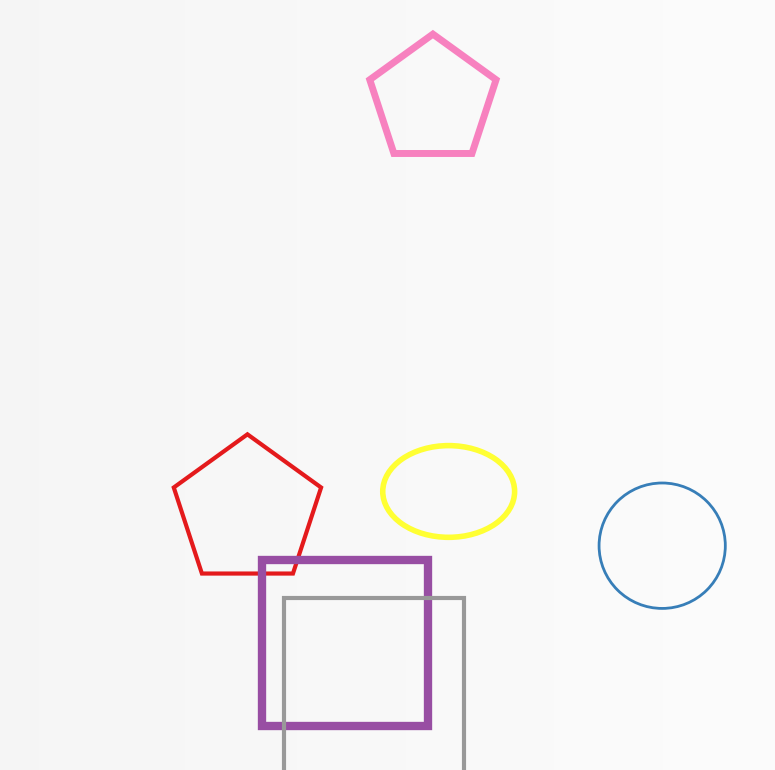[{"shape": "pentagon", "thickness": 1.5, "radius": 0.5, "center": [0.319, 0.336]}, {"shape": "circle", "thickness": 1, "radius": 0.41, "center": [0.854, 0.291]}, {"shape": "square", "thickness": 3, "radius": 0.54, "center": [0.445, 0.165]}, {"shape": "oval", "thickness": 2, "radius": 0.43, "center": [0.579, 0.362]}, {"shape": "pentagon", "thickness": 2.5, "radius": 0.43, "center": [0.559, 0.87]}, {"shape": "square", "thickness": 1.5, "radius": 0.58, "center": [0.483, 0.107]}]